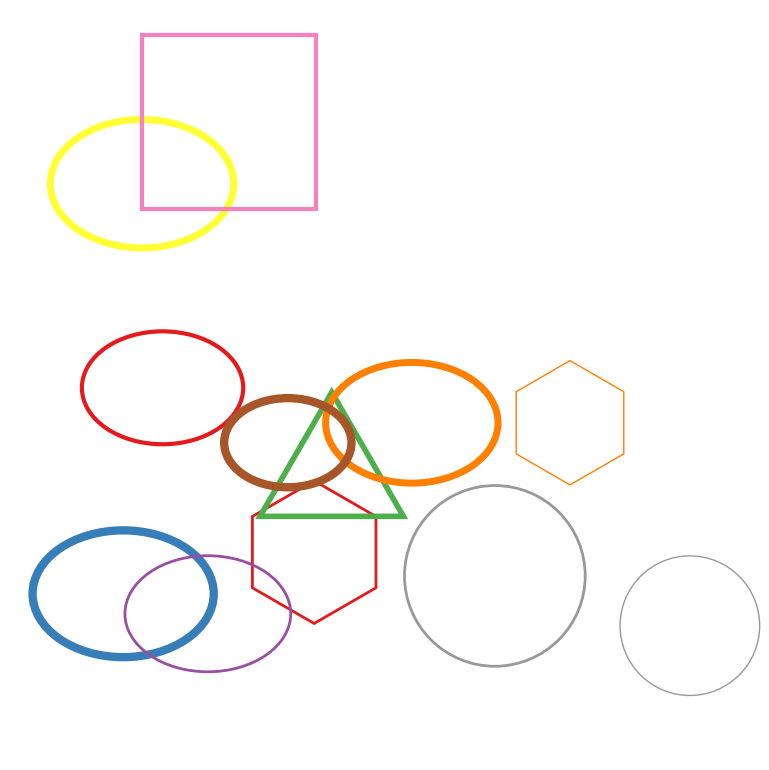[{"shape": "hexagon", "thickness": 1, "radius": 0.46, "center": [0.408, 0.283]}, {"shape": "oval", "thickness": 1.5, "radius": 0.52, "center": [0.211, 0.496]}, {"shape": "oval", "thickness": 3, "radius": 0.59, "center": [0.16, 0.229]}, {"shape": "triangle", "thickness": 2, "radius": 0.54, "center": [0.431, 0.383]}, {"shape": "oval", "thickness": 1, "radius": 0.54, "center": [0.27, 0.203]}, {"shape": "oval", "thickness": 2.5, "radius": 0.56, "center": [0.535, 0.451]}, {"shape": "hexagon", "thickness": 0.5, "radius": 0.4, "center": [0.74, 0.451]}, {"shape": "oval", "thickness": 2.5, "radius": 0.6, "center": [0.184, 0.761]}, {"shape": "oval", "thickness": 3, "radius": 0.41, "center": [0.374, 0.425]}, {"shape": "square", "thickness": 1.5, "radius": 0.56, "center": [0.298, 0.841]}, {"shape": "circle", "thickness": 1, "radius": 0.59, "center": [0.643, 0.252]}, {"shape": "circle", "thickness": 0.5, "radius": 0.45, "center": [0.896, 0.187]}]